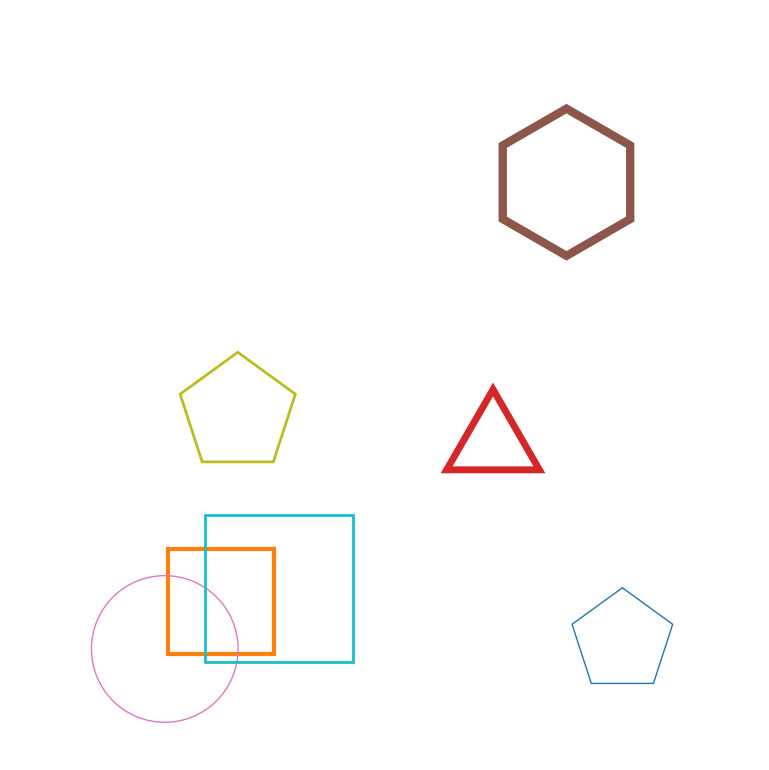[{"shape": "pentagon", "thickness": 0.5, "radius": 0.34, "center": [0.808, 0.168]}, {"shape": "square", "thickness": 1.5, "radius": 0.34, "center": [0.287, 0.219]}, {"shape": "triangle", "thickness": 2.5, "radius": 0.35, "center": [0.64, 0.425]}, {"shape": "hexagon", "thickness": 3, "radius": 0.48, "center": [0.736, 0.763]}, {"shape": "circle", "thickness": 0.5, "radius": 0.48, "center": [0.214, 0.157]}, {"shape": "pentagon", "thickness": 1, "radius": 0.39, "center": [0.309, 0.464]}, {"shape": "square", "thickness": 1, "radius": 0.48, "center": [0.362, 0.236]}]